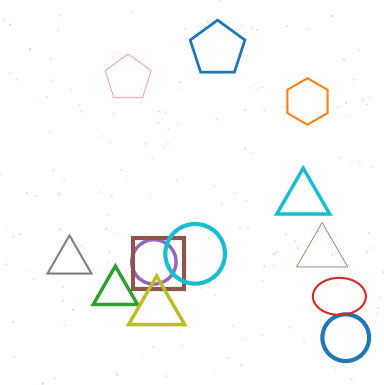[{"shape": "circle", "thickness": 3, "radius": 0.3, "center": [0.898, 0.123]}, {"shape": "pentagon", "thickness": 2, "radius": 0.37, "center": [0.565, 0.873]}, {"shape": "hexagon", "thickness": 1.5, "radius": 0.3, "center": [0.799, 0.736]}, {"shape": "triangle", "thickness": 2.5, "radius": 0.33, "center": [0.3, 0.242]}, {"shape": "oval", "thickness": 1.5, "radius": 0.34, "center": [0.881, 0.23]}, {"shape": "circle", "thickness": 2.5, "radius": 0.29, "center": [0.4, 0.32]}, {"shape": "triangle", "thickness": 0.5, "radius": 0.38, "center": [0.837, 0.345]}, {"shape": "square", "thickness": 3, "radius": 0.33, "center": [0.413, 0.315]}, {"shape": "pentagon", "thickness": 0.5, "radius": 0.31, "center": [0.333, 0.797]}, {"shape": "triangle", "thickness": 1.5, "radius": 0.33, "center": [0.18, 0.322]}, {"shape": "triangle", "thickness": 2.5, "radius": 0.42, "center": [0.407, 0.199]}, {"shape": "circle", "thickness": 3, "radius": 0.39, "center": [0.507, 0.341]}, {"shape": "triangle", "thickness": 2.5, "radius": 0.4, "center": [0.788, 0.484]}]